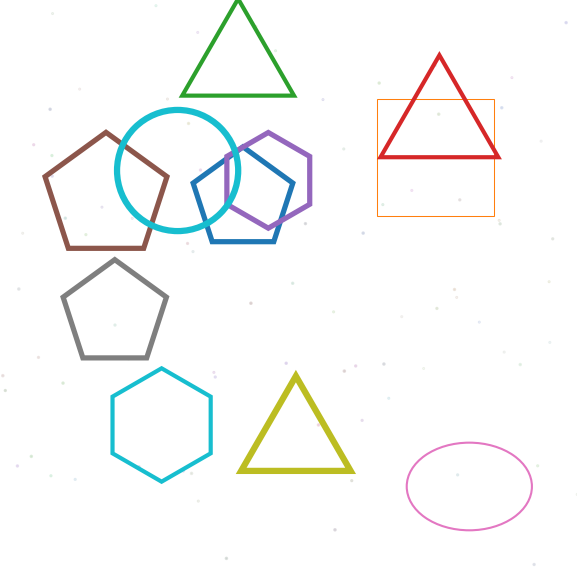[{"shape": "pentagon", "thickness": 2.5, "radius": 0.45, "center": [0.421, 0.654]}, {"shape": "square", "thickness": 0.5, "radius": 0.51, "center": [0.755, 0.726]}, {"shape": "triangle", "thickness": 2, "radius": 0.56, "center": [0.412, 0.889]}, {"shape": "triangle", "thickness": 2, "radius": 0.59, "center": [0.761, 0.786]}, {"shape": "hexagon", "thickness": 2.5, "radius": 0.41, "center": [0.465, 0.687]}, {"shape": "pentagon", "thickness": 2.5, "radius": 0.55, "center": [0.184, 0.659]}, {"shape": "oval", "thickness": 1, "radius": 0.54, "center": [0.813, 0.157]}, {"shape": "pentagon", "thickness": 2.5, "radius": 0.47, "center": [0.199, 0.455]}, {"shape": "triangle", "thickness": 3, "radius": 0.55, "center": [0.512, 0.238]}, {"shape": "hexagon", "thickness": 2, "radius": 0.49, "center": [0.28, 0.263]}, {"shape": "circle", "thickness": 3, "radius": 0.52, "center": [0.308, 0.704]}]